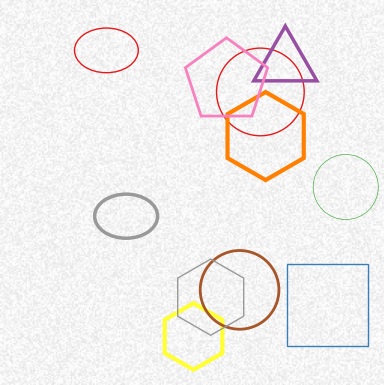[{"shape": "oval", "thickness": 1, "radius": 0.41, "center": [0.276, 0.869]}, {"shape": "circle", "thickness": 1, "radius": 0.57, "center": [0.676, 0.761]}, {"shape": "square", "thickness": 1, "radius": 0.53, "center": [0.85, 0.208]}, {"shape": "circle", "thickness": 0.5, "radius": 0.42, "center": [0.898, 0.514]}, {"shape": "triangle", "thickness": 2.5, "radius": 0.47, "center": [0.741, 0.837]}, {"shape": "hexagon", "thickness": 3, "radius": 0.57, "center": [0.69, 0.647]}, {"shape": "hexagon", "thickness": 3, "radius": 0.43, "center": [0.503, 0.126]}, {"shape": "circle", "thickness": 2, "radius": 0.51, "center": [0.622, 0.247]}, {"shape": "pentagon", "thickness": 2, "radius": 0.56, "center": [0.588, 0.789]}, {"shape": "oval", "thickness": 2.5, "radius": 0.41, "center": [0.328, 0.438]}, {"shape": "hexagon", "thickness": 1, "radius": 0.49, "center": [0.547, 0.228]}]